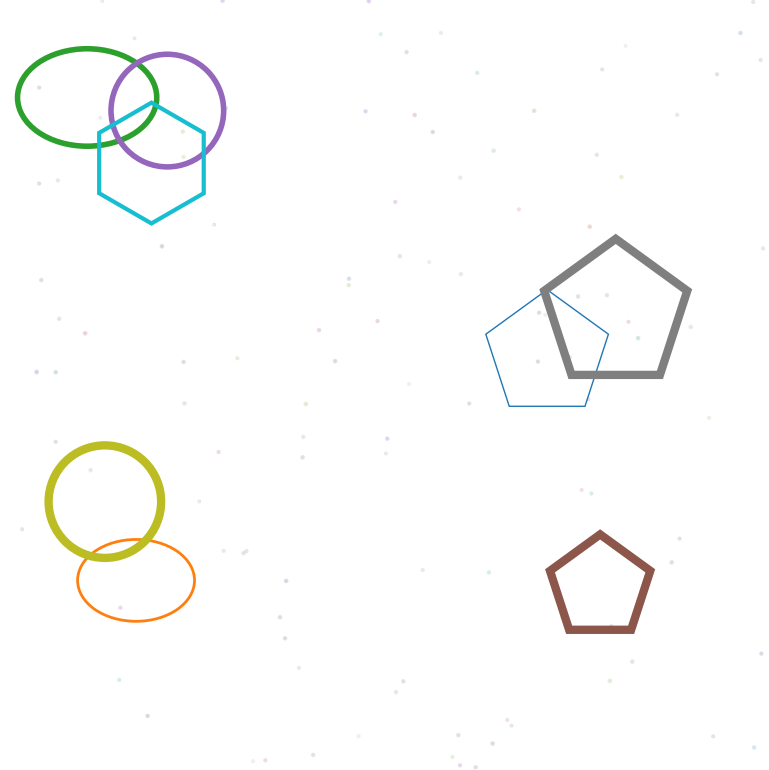[{"shape": "pentagon", "thickness": 0.5, "radius": 0.42, "center": [0.711, 0.54]}, {"shape": "oval", "thickness": 1, "radius": 0.38, "center": [0.177, 0.246]}, {"shape": "oval", "thickness": 2, "radius": 0.45, "center": [0.113, 0.873]}, {"shape": "circle", "thickness": 2, "radius": 0.37, "center": [0.217, 0.856]}, {"shape": "pentagon", "thickness": 3, "radius": 0.34, "center": [0.779, 0.237]}, {"shape": "pentagon", "thickness": 3, "radius": 0.49, "center": [0.8, 0.592]}, {"shape": "circle", "thickness": 3, "radius": 0.37, "center": [0.136, 0.349]}, {"shape": "hexagon", "thickness": 1.5, "radius": 0.39, "center": [0.197, 0.788]}]